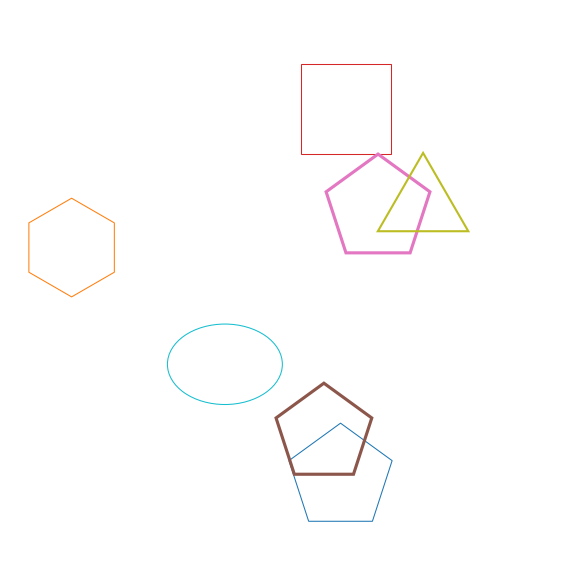[{"shape": "pentagon", "thickness": 0.5, "radius": 0.47, "center": [0.59, 0.172]}, {"shape": "hexagon", "thickness": 0.5, "radius": 0.43, "center": [0.124, 0.57]}, {"shape": "square", "thickness": 0.5, "radius": 0.39, "center": [0.599, 0.811]}, {"shape": "pentagon", "thickness": 1.5, "radius": 0.44, "center": [0.561, 0.248]}, {"shape": "pentagon", "thickness": 1.5, "radius": 0.47, "center": [0.655, 0.638]}, {"shape": "triangle", "thickness": 1, "radius": 0.45, "center": [0.733, 0.644]}, {"shape": "oval", "thickness": 0.5, "radius": 0.5, "center": [0.389, 0.368]}]